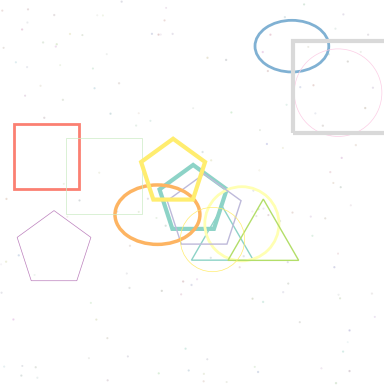[{"shape": "triangle", "thickness": 1, "radius": 0.46, "center": [0.578, 0.371]}, {"shape": "pentagon", "thickness": 3, "radius": 0.46, "center": [0.502, 0.48]}, {"shape": "circle", "thickness": 2, "radius": 0.48, "center": [0.628, 0.419]}, {"shape": "pentagon", "thickness": 1, "radius": 0.5, "center": [0.53, 0.448]}, {"shape": "square", "thickness": 2, "radius": 0.42, "center": [0.12, 0.594]}, {"shape": "oval", "thickness": 2, "radius": 0.48, "center": [0.758, 0.88]}, {"shape": "oval", "thickness": 2.5, "radius": 0.55, "center": [0.409, 0.442]}, {"shape": "triangle", "thickness": 1, "radius": 0.53, "center": [0.684, 0.377]}, {"shape": "circle", "thickness": 0.5, "radius": 0.57, "center": [0.878, 0.759]}, {"shape": "square", "thickness": 3, "radius": 0.6, "center": [0.881, 0.774]}, {"shape": "pentagon", "thickness": 0.5, "radius": 0.5, "center": [0.14, 0.352]}, {"shape": "square", "thickness": 0.5, "radius": 0.49, "center": [0.27, 0.543]}, {"shape": "circle", "thickness": 0.5, "radius": 0.42, "center": [0.552, 0.378]}, {"shape": "pentagon", "thickness": 3, "radius": 0.44, "center": [0.45, 0.552]}]